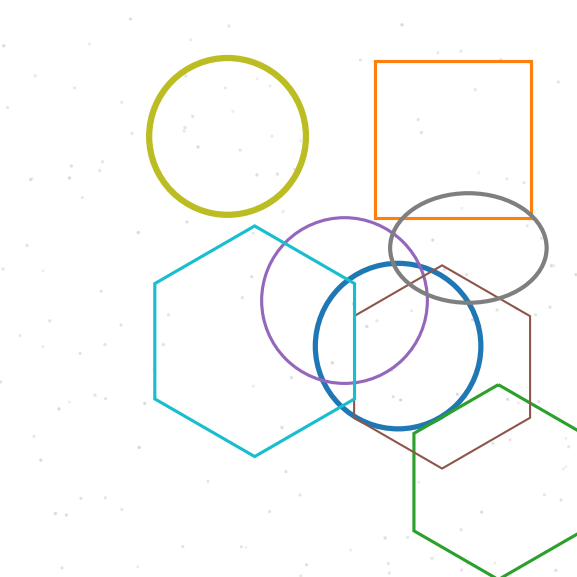[{"shape": "circle", "thickness": 2.5, "radius": 0.72, "center": [0.689, 0.4]}, {"shape": "square", "thickness": 1.5, "radius": 0.68, "center": [0.784, 0.758]}, {"shape": "hexagon", "thickness": 1.5, "radius": 0.84, "center": [0.863, 0.164]}, {"shape": "circle", "thickness": 1.5, "radius": 0.72, "center": [0.597, 0.479]}, {"shape": "hexagon", "thickness": 1, "radius": 0.88, "center": [0.766, 0.364]}, {"shape": "oval", "thickness": 2, "radius": 0.68, "center": [0.811, 0.57]}, {"shape": "circle", "thickness": 3, "radius": 0.68, "center": [0.394, 0.763]}, {"shape": "hexagon", "thickness": 1.5, "radius": 1.0, "center": [0.441, 0.408]}]